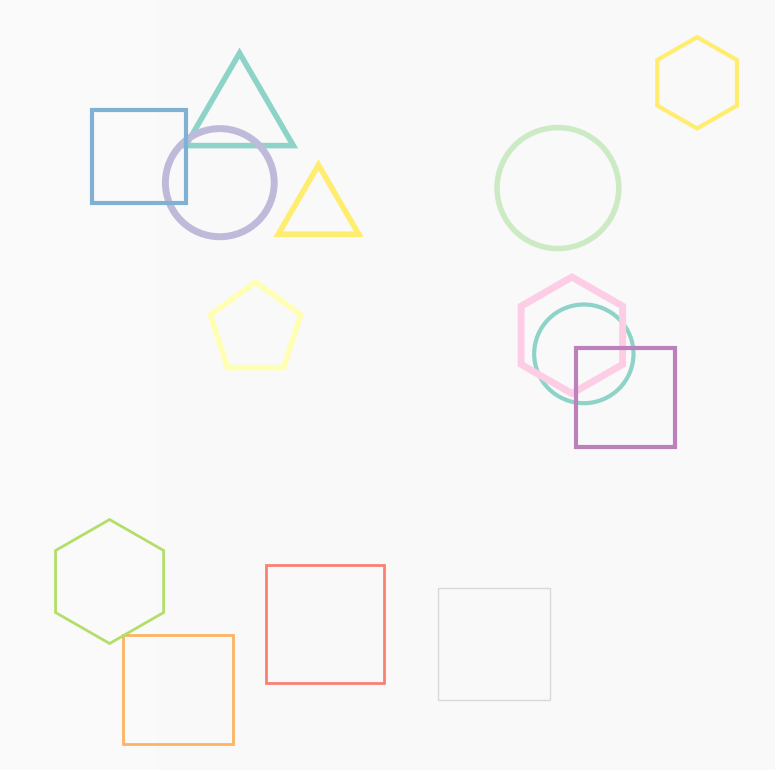[{"shape": "circle", "thickness": 1.5, "radius": 0.32, "center": [0.753, 0.54]}, {"shape": "triangle", "thickness": 2, "radius": 0.4, "center": [0.309, 0.851]}, {"shape": "pentagon", "thickness": 2, "radius": 0.31, "center": [0.33, 0.572]}, {"shape": "circle", "thickness": 2.5, "radius": 0.35, "center": [0.284, 0.763]}, {"shape": "square", "thickness": 1, "radius": 0.38, "center": [0.419, 0.189]}, {"shape": "square", "thickness": 1.5, "radius": 0.3, "center": [0.179, 0.796]}, {"shape": "square", "thickness": 1, "radius": 0.36, "center": [0.23, 0.105]}, {"shape": "hexagon", "thickness": 1, "radius": 0.4, "center": [0.141, 0.245]}, {"shape": "hexagon", "thickness": 2.5, "radius": 0.38, "center": [0.738, 0.565]}, {"shape": "square", "thickness": 0.5, "radius": 0.36, "center": [0.637, 0.163]}, {"shape": "square", "thickness": 1.5, "radius": 0.32, "center": [0.807, 0.484]}, {"shape": "circle", "thickness": 2, "radius": 0.39, "center": [0.72, 0.756]}, {"shape": "hexagon", "thickness": 1.5, "radius": 0.3, "center": [0.9, 0.892]}, {"shape": "triangle", "thickness": 2, "radius": 0.3, "center": [0.411, 0.726]}]